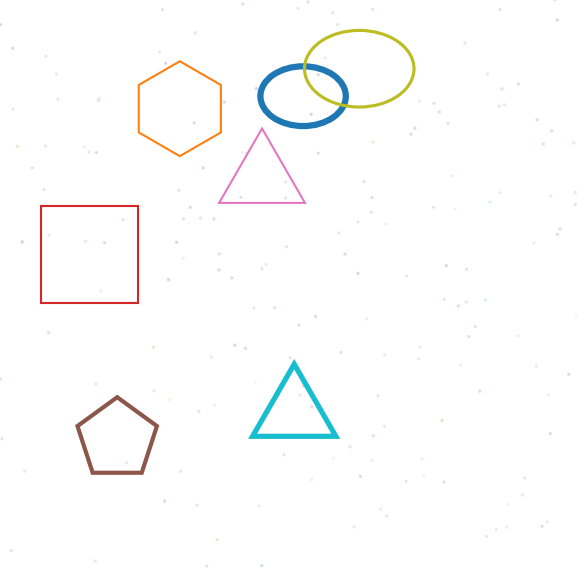[{"shape": "oval", "thickness": 3, "radius": 0.37, "center": [0.525, 0.833]}, {"shape": "hexagon", "thickness": 1, "radius": 0.41, "center": [0.311, 0.811]}, {"shape": "square", "thickness": 1, "radius": 0.42, "center": [0.155, 0.558]}, {"shape": "pentagon", "thickness": 2, "radius": 0.36, "center": [0.203, 0.239]}, {"shape": "triangle", "thickness": 1, "radius": 0.43, "center": [0.454, 0.691]}, {"shape": "oval", "thickness": 1.5, "radius": 0.47, "center": [0.622, 0.88]}, {"shape": "triangle", "thickness": 2.5, "radius": 0.42, "center": [0.509, 0.285]}]